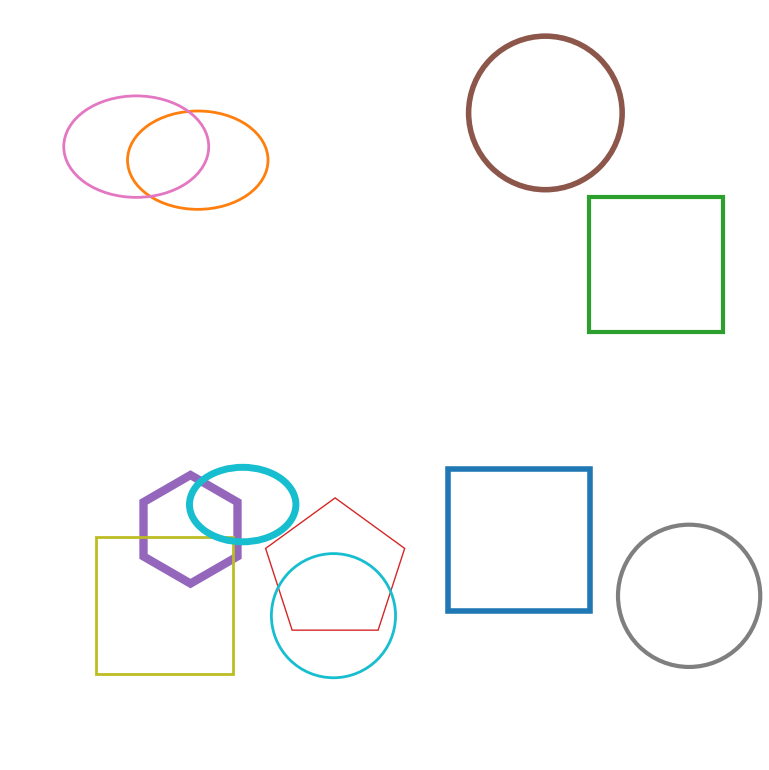[{"shape": "square", "thickness": 2, "radius": 0.46, "center": [0.674, 0.299]}, {"shape": "oval", "thickness": 1, "radius": 0.46, "center": [0.257, 0.792]}, {"shape": "square", "thickness": 1.5, "radius": 0.44, "center": [0.852, 0.656]}, {"shape": "pentagon", "thickness": 0.5, "radius": 0.47, "center": [0.435, 0.258]}, {"shape": "hexagon", "thickness": 3, "radius": 0.35, "center": [0.247, 0.313]}, {"shape": "circle", "thickness": 2, "radius": 0.5, "center": [0.708, 0.853]}, {"shape": "oval", "thickness": 1, "radius": 0.47, "center": [0.177, 0.81]}, {"shape": "circle", "thickness": 1.5, "radius": 0.46, "center": [0.895, 0.226]}, {"shape": "square", "thickness": 1, "radius": 0.45, "center": [0.213, 0.214]}, {"shape": "circle", "thickness": 1, "radius": 0.4, "center": [0.433, 0.2]}, {"shape": "oval", "thickness": 2.5, "radius": 0.35, "center": [0.315, 0.345]}]